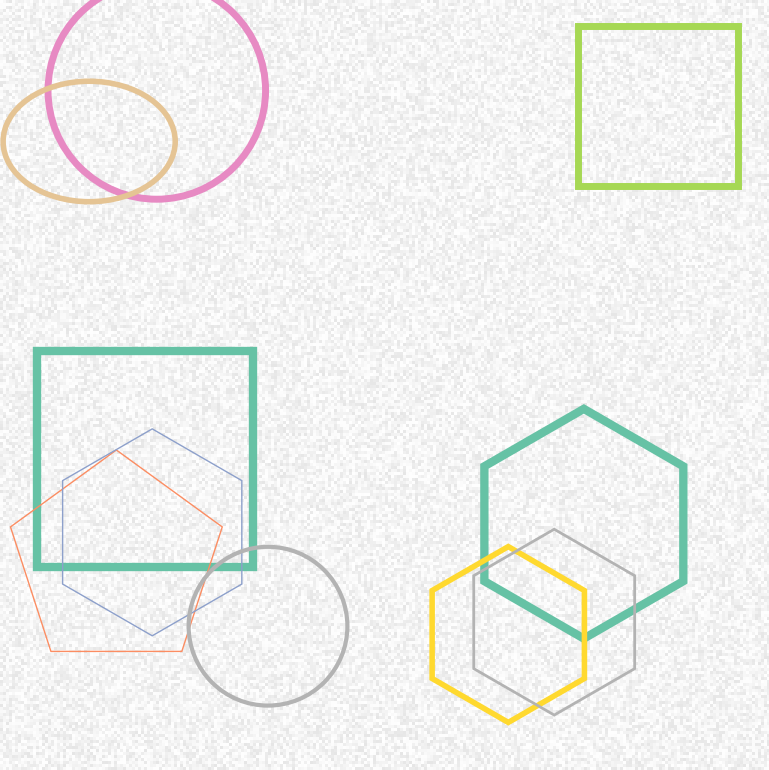[{"shape": "hexagon", "thickness": 3, "radius": 0.75, "center": [0.758, 0.32]}, {"shape": "square", "thickness": 3, "radius": 0.7, "center": [0.189, 0.404]}, {"shape": "pentagon", "thickness": 0.5, "radius": 0.72, "center": [0.151, 0.271]}, {"shape": "hexagon", "thickness": 0.5, "radius": 0.67, "center": [0.198, 0.309]}, {"shape": "circle", "thickness": 2.5, "radius": 0.71, "center": [0.204, 0.883]}, {"shape": "square", "thickness": 2.5, "radius": 0.52, "center": [0.854, 0.863]}, {"shape": "hexagon", "thickness": 2, "radius": 0.57, "center": [0.66, 0.176]}, {"shape": "oval", "thickness": 2, "radius": 0.56, "center": [0.116, 0.816]}, {"shape": "circle", "thickness": 1.5, "radius": 0.52, "center": [0.348, 0.187]}, {"shape": "hexagon", "thickness": 1, "radius": 0.6, "center": [0.72, 0.192]}]